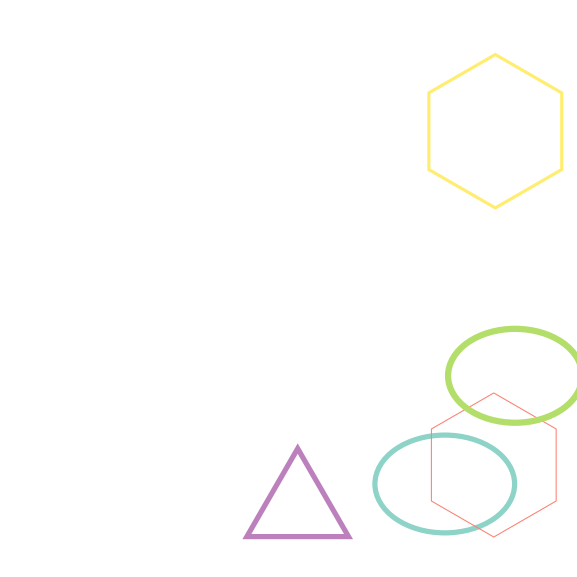[{"shape": "oval", "thickness": 2.5, "radius": 0.6, "center": [0.77, 0.161]}, {"shape": "hexagon", "thickness": 0.5, "radius": 0.62, "center": [0.855, 0.194]}, {"shape": "oval", "thickness": 3, "radius": 0.58, "center": [0.892, 0.348]}, {"shape": "triangle", "thickness": 2.5, "radius": 0.51, "center": [0.515, 0.121]}, {"shape": "hexagon", "thickness": 1.5, "radius": 0.66, "center": [0.858, 0.772]}]